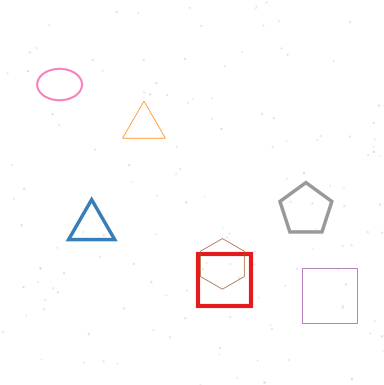[{"shape": "square", "thickness": 3, "radius": 0.34, "center": [0.583, 0.273]}, {"shape": "triangle", "thickness": 2.5, "radius": 0.35, "center": [0.238, 0.412]}, {"shape": "square", "thickness": 0.5, "radius": 0.36, "center": [0.855, 0.232]}, {"shape": "triangle", "thickness": 0.5, "radius": 0.32, "center": [0.374, 0.673]}, {"shape": "hexagon", "thickness": 0.5, "radius": 0.33, "center": [0.578, 0.315]}, {"shape": "oval", "thickness": 1.5, "radius": 0.29, "center": [0.155, 0.78]}, {"shape": "pentagon", "thickness": 2.5, "radius": 0.35, "center": [0.795, 0.455]}]